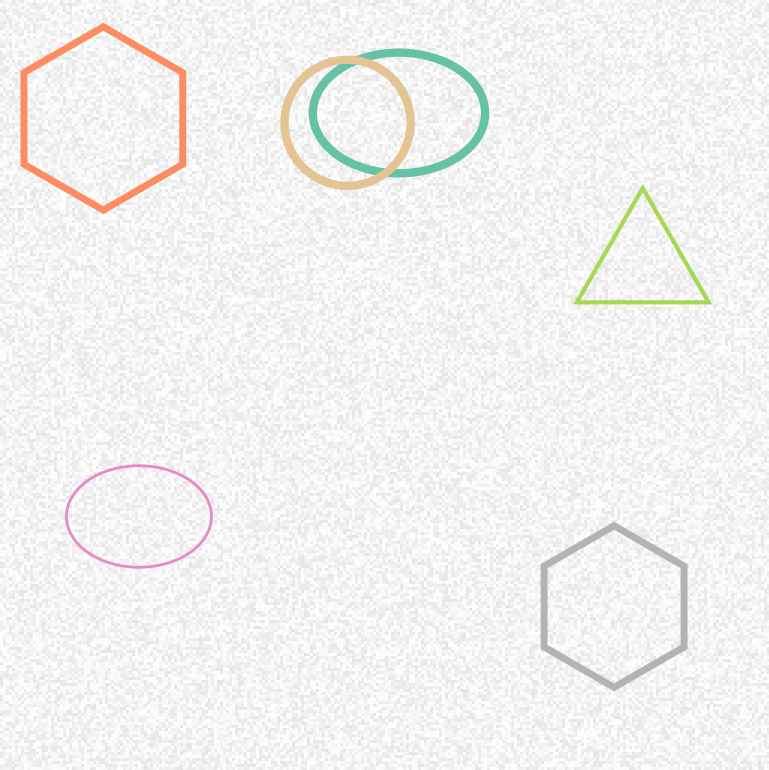[{"shape": "oval", "thickness": 3, "radius": 0.56, "center": [0.518, 0.853]}, {"shape": "hexagon", "thickness": 2.5, "radius": 0.6, "center": [0.134, 0.846]}, {"shape": "oval", "thickness": 1, "radius": 0.47, "center": [0.18, 0.329]}, {"shape": "triangle", "thickness": 1.5, "radius": 0.49, "center": [0.835, 0.657]}, {"shape": "circle", "thickness": 3, "radius": 0.41, "center": [0.451, 0.841]}, {"shape": "hexagon", "thickness": 2.5, "radius": 0.52, "center": [0.797, 0.212]}]